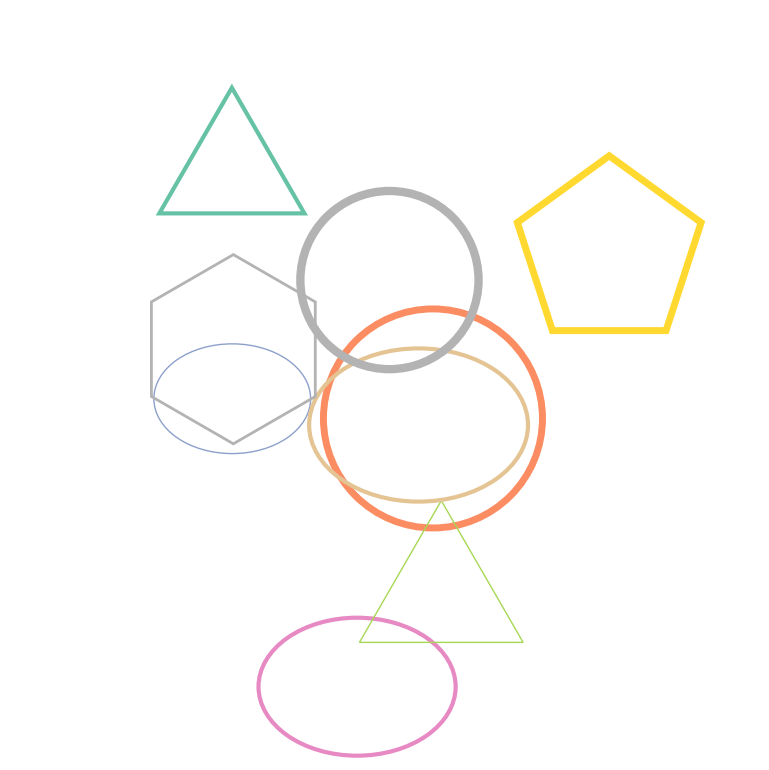[{"shape": "triangle", "thickness": 1.5, "radius": 0.54, "center": [0.301, 0.777]}, {"shape": "circle", "thickness": 2.5, "radius": 0.71, "center": [0.562, 0.457]}, {"shape": "oval", "thickness": 0.5, "radius": 0.51, "center": [0.302, 0.482]}, {"shape": "oval", "thickness": 1.5, "radius": 0.64, "center": [0.464, 0.108]}, {"shape": "triangle", "thickness": 0.5, "radius": 0.61, "center": [0.573, 0.227]}, {"shape": "pentagon", "thickness": 2.5, "radius": 0.63, "center": [0.791, 0.672]}, {"shape": "oval", "thickness": 1.5, "radius": 0.71, "center": [0.544, 0.448]}, {"shape": "hexagon", "thickness": 1, "radius": 0.61, "center": [0.303, 0.546]}, {"shape": "circle", "thickness": 3, "radius": 0.58, "center": [0.506, 0.636]}]